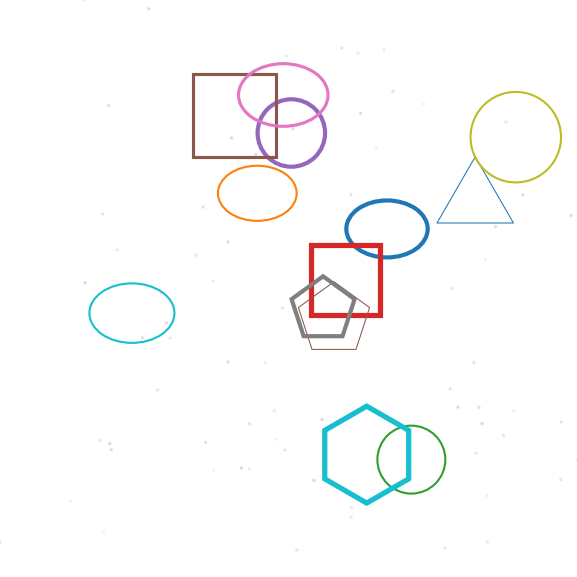[{"shape": "triangle", "thickness": 0.5, "radius": 0.38, "center": [0.823, 0.651]}, {"shape": "oval", "thickness": 2, "radius": 0.35, "center": [0.67, 0.603]}, {"shape": "oval", "thickness": 1, "radius": 0.34, "center": [0.446, 0.664]}, {"shape": "circle", "thickness": 1, "radius": 0.29, "center": [0.712, 0.203]}, {"shape": "square", "thickness": 2.5, "radius": 0.3, "center": [0.599, 0.515]}, {"shape": "circle", "thickness": 2, "radius": 0.29, "center": [0.504, 0.769]}, {"shape": "pentagon", "thickness": 0.5, "radius": 0.32, "center": [0.578, 0.447]}, {"shape": "square", "thickness": 1.5, "radius": 0.36, "center": [0.407, 0.8]}, {"shape": "oval", "thickness": 1.5, "radius": 0.39, "center": [0.491, 0.835]}, {"shape": "pentagon", "thickness": 2, "radius": 0.29, "center": [0.559, 0.463]}, {"shape": "circle", "thickness": 1, "radius": 0.39, "center": [0.893, 0.762]}, {"shape": "hexagon", "thickness": 2.5, "radius": 0.42, "center": [0.635, 0.212]}, {"shape": "oval", "thickness": 1, "radius": 0.37, "center": [0.228, 0.457]}]